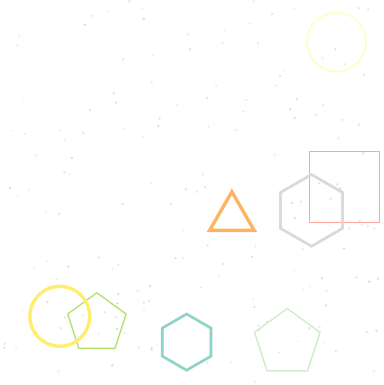[{"shape": "hexagon", "thickness": 2, "radius": 0.36, "center": [0.485, 0.111]}, {"shape": "circle", "thickness": 1, "radius": 0.38, "center": [0.874, 0.891]}, {"shape": "square", "thickness": 0.5, "radius": 0.46, "center": [0.893, 0.516]}, {"shape": "triangle", "thickness": 2.5, "radius": 0.33, "center": [0.602, 0.435]}, {"shape": "pentagon", "thickness": 1, "radius": 0.4, "center": [0.252, 0.16]}, {"shape": "hexagon", "thickness": 2, "radius": 0.47, "center": [0.809, 0.454]}, {"shape": "pentagon", "thickness": 1, "radius": 0.45, "center": [0.746, 0.109]}, {"shape": "circle", "thickness": 2.5, "radius": 0.39, "center": [0.155, 0.178]}]